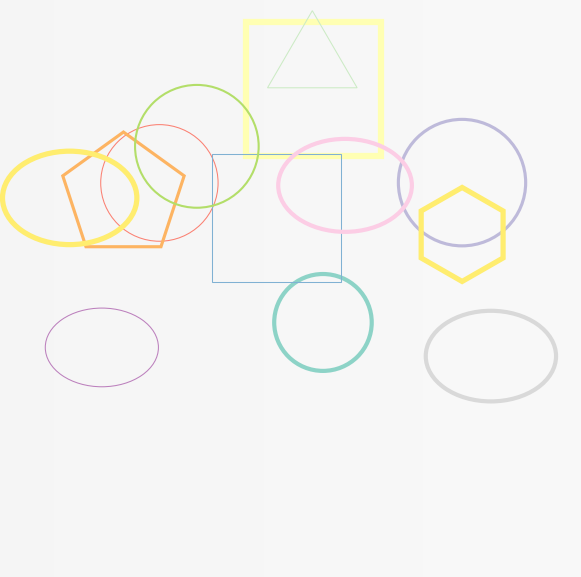[{"shape": "circle", "thickness": 2, "radius": 0.42, "center": [0.556, 0.441]}, {"shape": "square", "thickness": 3, "radius": 0.58, "center": [0.54, 0.845]}, {"shape": "circle", "thickness": 1.5, "radius": 0.55, "center": [0.795, 0.683]}, {"shape": "circle", "thickness": 0.5, "radius": 0.5, "center": [0.274, 0.682]}, {"shape": "square", "thickness": 0.5, "radius": 0.55, "center": [0.476, 0.621]}, {"shape": "pentagon", "thickness": 1.5, "radius": 0.55, "center": [0.212, 0.661]}, {"shape": "circle", "thickness": 1, "radius": 0.53, "center": [0.339, 0.746]}, {"shape": "oval", "thickness": 2, "radius": 0.57, "center": [0.594, 0.678]}, {"shape": "oval", "thickness": 2, "radius": 0.56, "center": [0.845, 0.383]}, {"shape": "oval", "thickness": 0.5, "radius": 0.49, "center": [0.175, 0.398]}, {"shape": "triangle", "thickness": 0.5, "radius": 0.45, "center": [0.537, 0.892]}, {"shape": "oval", "thickness": 2.5, "radius": 0.58, "center": [0.12, 0.656]}, {"shape": "hexagon", "thickness": 2.5, "radius": 0.41, "center": [0.795, 0.593]}]